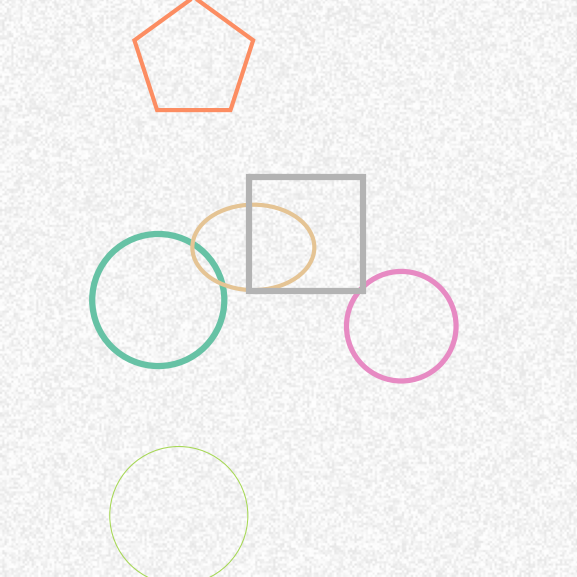[{"shape": "circle", "thickness": 3, "radius": 0.57, "center": [0.274, 0.48]}, {"shape": "pentagon", "thickness": 2, "radius": 0.54, "center": [0.336, 0.896]}, {"shape": "circle", "thickness": 2.5, "radius": 0.47, "center": [0.695, 0.434]}, {"shape": "circle", "thickness": 0.5, "radius": 0.6, "center": [0.31, 0.106]}, {"shape": "oval", "thickness": 2, "radius": 0.53, "center": [0.439, 0.571]}, {"shape": "square", "thickness": 3, "radius": 0.49, "center": [0.53, 0.594]}]